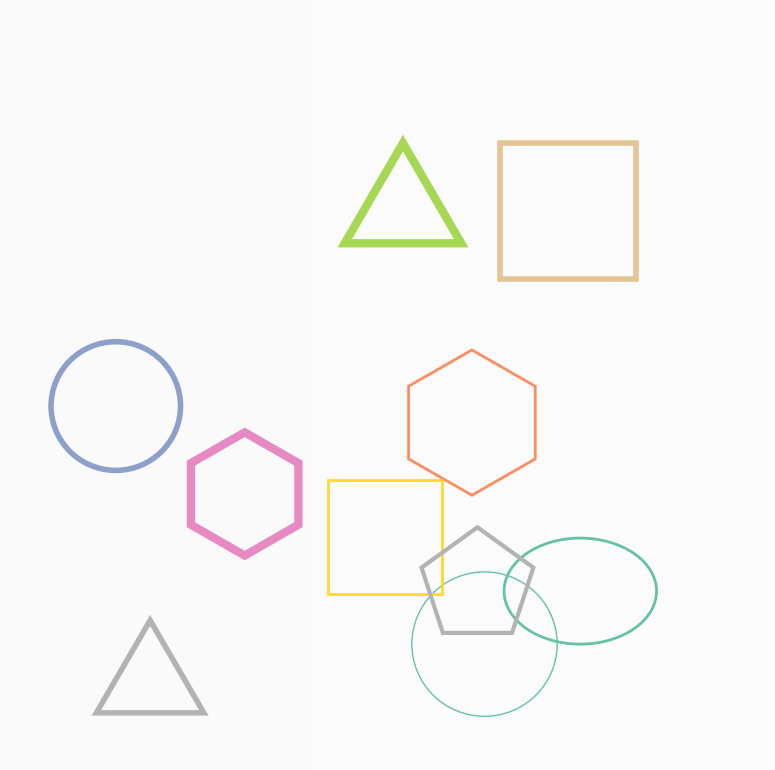[{"shape": "oval", "thickness": 1, "radius": 0.49, "center": [0.749, 0.232]}, {"shape": "circle", "thickness": 0.5, "radius": 0.47, "center": [0.625, 0.164]}, {"shape": "hexagon", "thickness": 1, "radius": 0.47, "center": [0.609, 0.451]}, {"shape": "circle", "thickness": 2, "radius": 0.42, "center": [0.149, 0.473]}, {"shape": "hexagon", "thickness": 3, "radius": 0.4, "center": [0.316, 0.359]}, {"shape": "triangle", "thickness": 3, "radius": 0.43, "center": [0.52, 0.727]}, {"shape": "square", "thickness": 1, "radius": 0.37, "center": [0.496, 0.303]}, {"shape": "square", "thickness": 2, "radius": 0.44, "center": [0.733, 0.726]}, {"shape": "pentagon", "thickness": 1.5, "radius": 0.38, "center": [0.616, 0.239]}, {"shape": "triangle", "thickness": 2, "radius": 0.4, "center": [0.194, 0.114]}]